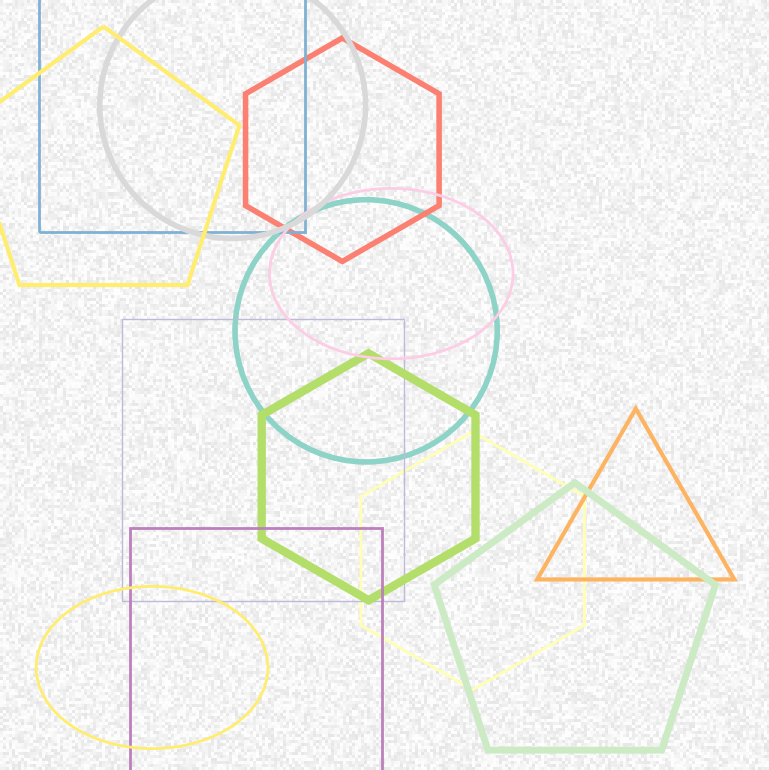[{"shape": "circle", "thickness": 2, "radius": 0.85, "center": [0.475, 0.57]}, {"shape": "hexagon", "thickness": 1, "radius": 0.84, "center": [0.614, 0.272]}, {"shape": "square", "thickness": 0.5, "radius": 0.91, "center": [0.341, 0.403]}, {"shape": "hexagon", "thickness": 2, "radius": 0.73, "center": [0.445, 0.806]}, {"shape": "square", "thickness": 1, "radius": 0.86, "center": [0.224, 0.871]}, {"shape": "triangle", "thickness": 1.5, "radius": 0.74, "center": [0.826, 0.321]}, {"shape": "hexagon", "thickness": 3, "radius": 0.8, "center": [0.479, 0.381]}, {"shape": "oval", "thickness": 1, "radius": 0.79, "center": [0.508, 0.645]}, {"shape": "circle", "thickness": 2, "radius": 0.86, "center": [0.302, 0.863]}, {"shape": "square", "thickness": 1, "radius": 0.82, "center": [0.332, 0.151]}, {"shape": "pentagon", "thickness": 2.5, "radius": 0.96, "center": [0.747, 0.181]}, {"shape": "oval", "thickness": 1, "radius": 0.75, "center": [0.197, 0.133]}, {"shape": "pentagon", "thickness": 1.5, "radius": 0.93, "center": [0.134, 0.78]}]